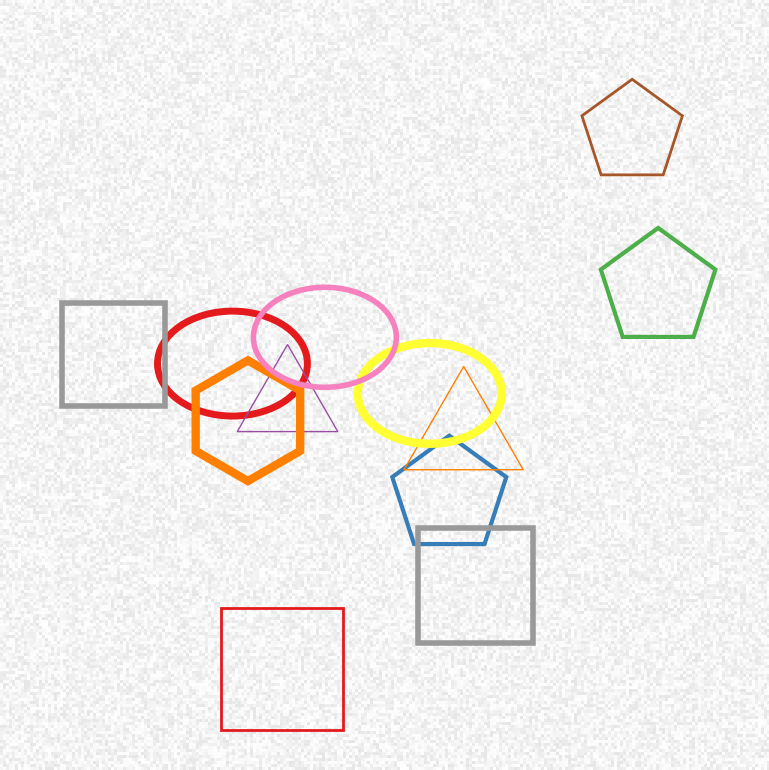[{"shape": "oval", "thickness": 2.5, "radius": 0.49, "center": [0.302, 0.528]}, {"shape": "square", "thickness": 1, "radius": 0.39, "center": [0.366, 0.131]}, {"shape": "pentagon", "thickness": 1.5, "radius": 0.39, "center": [0.583, 0.356]}, {"shape": "pentagon", "thickness": 1.5, "radius": 0.39, "center": [0.855, 0.626]}, {"shape": "triangle", "thickness": 0.5, "radius": 0.38, "center": [0.373, 0.477]}, {"shape": "hexagon", "thickness": 3, "radius": 0.39, "center": [0.322, 0.454]}, {"shape": "triangle", "thickness": 0.5, "radius": 0.45, "center": [0.602, 0.435]}, {"shape": "oval", "thickness": 3, "radius": 0.47, "center": [0.558, 0.489]}, {"shape": "pentagon", "thickness": 1, "radius": 0.34, "center": [0.821, 0.828]}, {"shape": "oval", "thickness": 2, "radius": 0.46, "center": [0.422, 0.562]}, {"shape": "square", "thickness": 2, "radius": 0.33, "center": [0.148, 0.54]}, {"shape": "square", "thickness": 2, "radius": 0.37, "center": [0.617, 0.24]}]